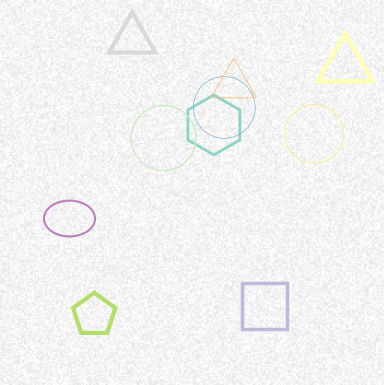[{"shape": "hexagon", "thickness": 2, "radius": 0.39, "center": [0.555, 0.676]}, {"shape": "triangle", "thickness": 3, "radius": 0.41, "center": [0.896, 0.83]}, {"shape": "square", "thickness": 2.5, "radius": 0.29, "center": [0.688, 0.205]}, {"shape": "circle", "thickness": 0.5, "radius": 0.4, "center": [0.583, 0.721]}, {"shape": "triangle", "thickness": 0.5, "radius": 0.34, "center": [0.607, 0.78]}, {"shape": "pentagon", "thickness": 3, "radius": 0.29, "center": [0.245, 0.182]}, {"shape": "triangle", "thickness": 3, "radius": 0.35, "center": [0.343, 0.899]}, {"shape": "oval", "thickness": 1.5, "radius": 0.33, "center": [0.181, 0.432]}, {"shape": "circle", "thickness": 1, "radius": 0.42, "center": [0.425, 0.642]}, {"shape": "circle", "thickness": 0.5, "radius": 0.38, "center": [0.816, 0.652]}]